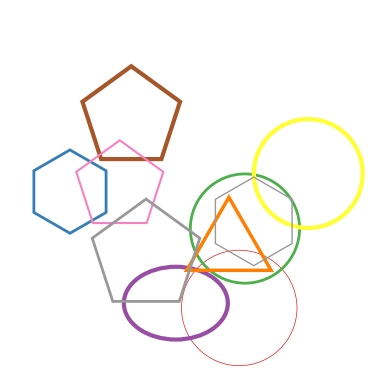[{"shape": "circle", "thickness": 0.5, "radius": 0.75, "center": [0.621, 0.2]}, {"shape": "hexagon", "thickness": 2, "radius": 0.54, "center": [0.182, 0.502]}, {"shape": "circle", "thickness": 2, "radius": 0.71, "center": [0.636, 0.406]}, {"shape": "oval", "thickness": 3, "radius": 0.68, "center": [0.457, 0.213]}, {"shape": "triangle", "thickness": 2.5, "radius": 0.63, "center": [0.595, 0.361]}, {"shape": "circle", "thickness": 3, "radius": 0.71, "center": [0.801, 0.549]}, {"shape": "pentagon", "thickness": 3, "radius": 0.67, "center": [0.341, 0.695]}, {"shape": "pentagon", "thickness": 1.5, "radius": 0.59, "center": [0.311, 0.517]}, {"shape": "pentagon", "thickness": 2, "radius": 0.73, "center": [0.379, 0.336]}, {"shape": "hexagon", "thickness": 1, "radius": 0.57, "center": [0.659, 0.425]}]